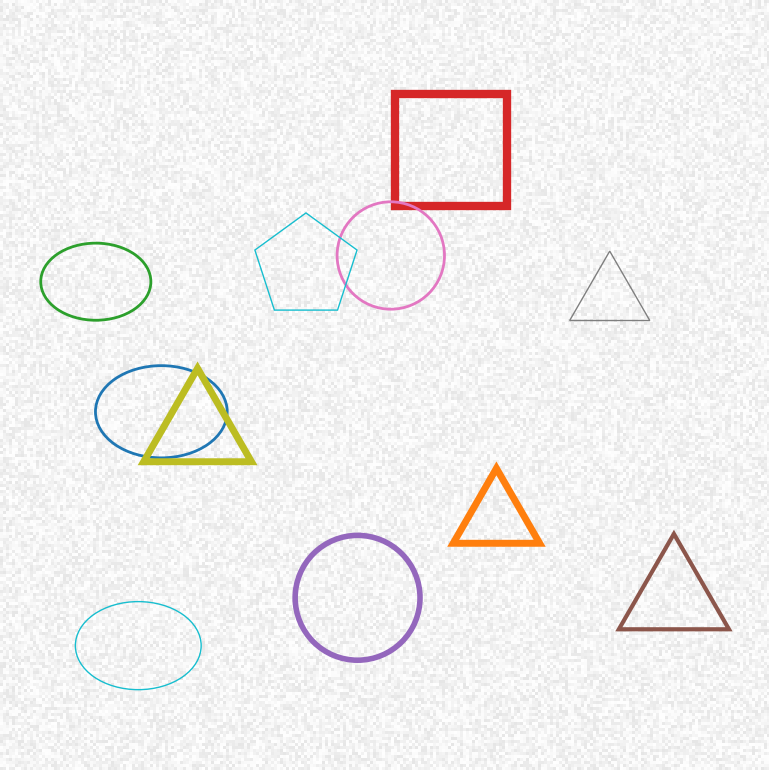[{"shape": "oval", "thickness": 1, "radius": 0.43, "center": [0.21, 0.465]}, {"shape": "triangle", "thickness": 2.5, "radius": 0.32, "center": [0.645, 0.327]}, {"shape": "oval", "thickness": 1, "radius": 0.36, "center": [0.124, 0.634]}, {"shape": "square", "thickness": 3, "radius": 0.36, "center": [0.586, 0.805]}, {"shape": "circle", "thickness": 2, "radius": 0.41, "center": [0.464, 0.224]}, {"shape": "triangle", "thickness": 1.5, "radius": 0.41, "center": [0.875, 0.224]}, {"shape": "circle", "thickness": 1, "radius": 0.35, "center": [0.508, 0.668]}, {"shape": "triangle", "thickness": 0.5, "radius": 0.3, "center": [0.792, 0.614]}, {"shape": "triangle", "thickness": 2.5, "radius": 0.4, "center": [0.257, 0.441]}, {"shape": "oval", "thickness": 0.5, "radius": 0.41, "center": [0.18, 0.162]}, {"shape": "pentagon", "thickness": 0.5, "radius": 0.35, "center": [0.397, 0.654]}]